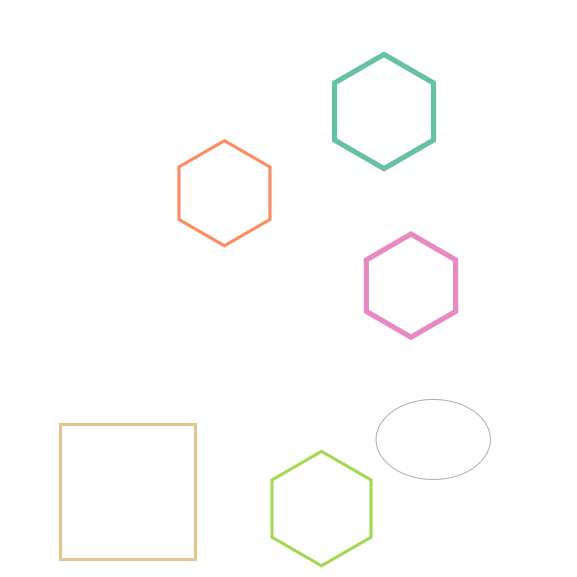[{"shape": "hexagon", "thickness": 2.5, "radius": 0.49, "center": [0.665, 0.806]}, {"shape": "hexagon", "thickness": 1.5, "radius": 0.45, "center": [0.389, 0.665]}, {"shape": "hexagon", "thickness": 2.5, "radius": 0.45, "center": [0.712, 0.505]}, {"shape": "hexagon", "thickness": 1.5, "radius": 0.5, "center": [0.557, 0.118]}, {"shape": "square", "thickness": 1.5, "radius": 0.58, "center": [0.221, 0.148]}, {"shape": "oval", "thickness": 0.5, "radius": 0.5, "center": [0.75, 0.238]}]